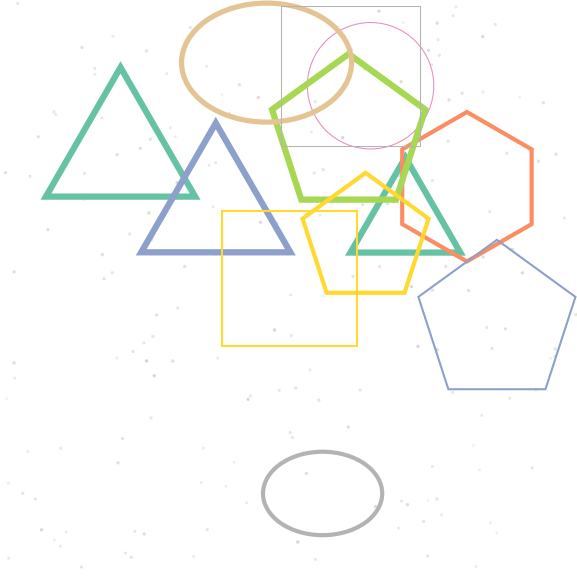[{"shape": "triangle", "thickness": 3, "radius": 0.75, "center": [0.209, 0.733]}, {"shape": "triangle", "thickness": 3, "radius": 0.55, "center": [0.702, 0.617]}, {"shape": "hexagon", "thickness": 2, "radius": 0.65, "center": [0.809, 0.676]}, {"shape": "triangle", "thickness": 3, "radius": 0.75, "center": [0.374, 0.637]}, {"shape": "pentagon", "thickness": 1, "radius": 0.72, "center": [0.86, 0.441]}, {"shape": "circle", "thickness": 0.5, "radius": 0.55, "center": [0.642, 0.851]}, {"shape": "pentagon", "thickness": 3, "radius": 0.7, "center": [0.604, 0.766]}, {"shape": "pentagon", "thickness": 2, "radius": 0.57, "center": [0.633, 0.585]}, {"shape": "square", "thickness": 1, "radius": 0.59, "center": [0.501, 0.517]}, {"shape": "oval", "thickness": 2.5, "radius": 0.74, "center": [0.462, 0.891]}, {"shape": "square", "thickness": 0.5, "radius": 0.6, "center": [0.606, 0.868]}, {"shape": "oval", "thickness": 2, "radius": 0.52, "center": [0.559, 0.145]}]